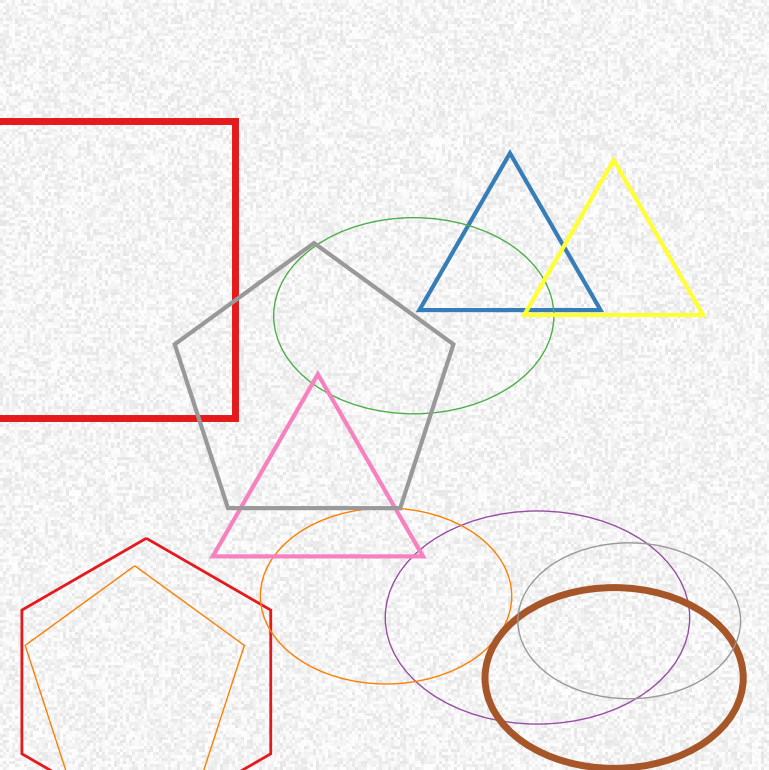[{"shape": "square", "thickness": 2.5, "radius": 0.96, "center": [0.112, 0.65]}, {"shape": "hexagon", "thickness": 1, "radius": 0.93, "center": [0.19, 0.114]}, {"shape": "triangle", "thickness": 1.5, "radius": 0.68, "center": [0.662, 0.665]}, {"shape": "oval", "thickness": 0.5, "radius": 0.91, "center": [0.537, 0.59]}, {"shape": "oval", "thickness": 0.5, "radius": 0.99, "center": [0.698, 0.198]}, {"shape": "oval", "thickness": 0.5, "radius": 0.82, "center": [0.501, 0.226]}, {"shape": "pentagon", "thickness": 0.5, "radius": 0.75, "center": [0.175, 0.116]}, {"shape": "triangle", "thickness": 1.5, "radius": 0.67, "center": [0.797, 0.658]}, {"shape": "oval", "thickness": 2.5, "radius": 0.84, "center": [0.798, 0.12]}, {"shape": "triangle", "thickness": 1.5, "radius": 0.79, "center": [0.413, 0.356]}, {"shape": "pentagon", "thickness": 1.5, "radius": 0.95, "center": [0.408, 0.494]}, {"shape": "oval", "thickness": 0.5, "radius": 0.72, "center": [0.817, 0.194]}]